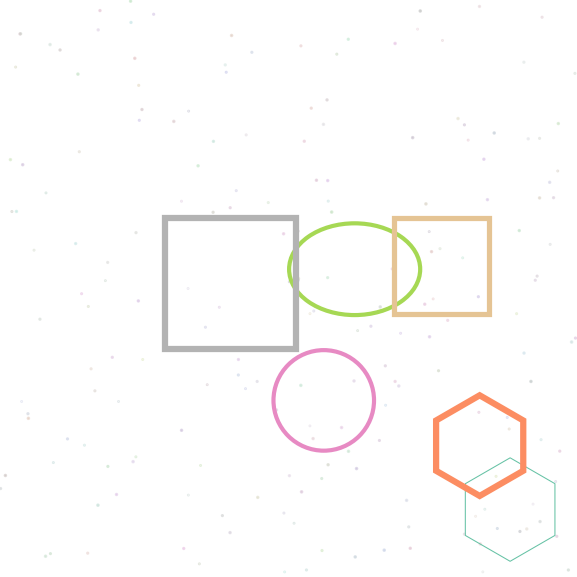[{"shape": "hexagon", "thickness": 0.5, "radius": 0.45, "center": [0.883, 0.117]}, {"shape": "hexagon", "thickness": 3, "radius": 0.44, "center": [0.831, 0.227]}, {"shape": "circle", "thickness": 2, "radius": 0.44, "center": [0.561, 0.306]}, {"shape": "oval", "thickness": 2, "radius": 0.57, "center": [0.614, 0.533]}, {"shape": "square", "thickness": 2.5, "radius": 0.42, "center": [0.765, 0.538]}, {"shape": "square", "thickness": 3, "radius": 0.57, "center": [0.399, 0.508]}]